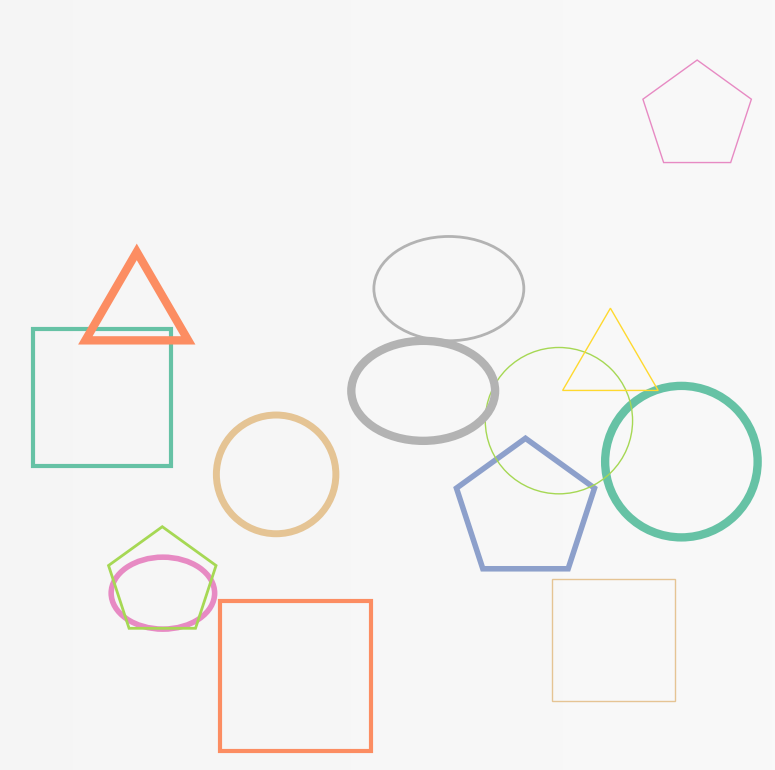[{"shape": "circle", "thickness": 3, "radius": 0.49, "center": [0.879, 0.4]}, {"shape": "square", "thickness": 1.5, "radius": 0.45, "center": [0.131, 0.484]}, {"shape": "square", "thickness": 1.5, "radius": 0.49, "center": [0.381, 0.122]}, {"shape": "triangle", "thickness": 3, "radius": 0.38, "center": [0.176, 0.596]}, {"shape": "pentagon", "thickness": 2, "radius": 0.47, "center": [0.678, 0.337]}, {"shape": "pentagon", "thickness": 0.5, "radius": 0.37, "center": [0.9, 0.848]}, {"shape": "oval", "thickness": 2, "radius": 0.33, "center": [0.21, 0.23]}, {"shape": "circle", "thickness": 0.5, "radius": 0.48, "center": [0.721, 0.454]}, {"shape": "pentagon", "thickness": 1, "radius": 0.36, "center": [0.209, 0.243]}, {"shape": "triangle", "thickness": 0.5, "radius": 0.36, "center": [0.788, 0.529]}, {"shape": "circle", "thickness": 2.5, "radius": 0.39, "center": [0.356, 0.384]}, {"shape": "square", "thickness": 0.5, "radius": 0.4, "center": [0.792, 0.169]}, {"shape": "oval", "thickness": 1, "radius": 0.48, "center": [0.579, 0.625]}, {"shape": "oval", "thickness": 3, "radius": 0.46, "center": [0.546, 0.492]}]